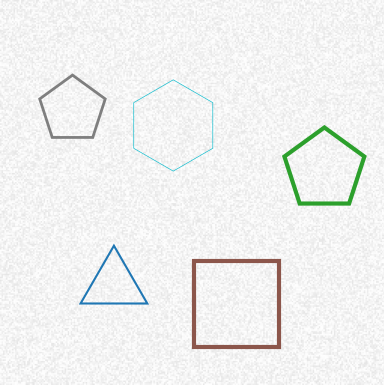[{"shape": "triangle", "thickness": 1.5, "radius": 0.5, "center": [0.296, 0.262]}, {"shape": "pentagon", "thickness": 3, "radius": 0.55, "center": [0.843, 0.56]}, {"shape": "square", "thickness": 3, "radius": 0.56, "center": [0.614, 0.211]}, {"shape": "pentagon", "thickness": 2, "radius": 0.45, "center": [0.188, 0.715]}, {"shape": "hexagon", "thickness": 0.5, "radius": 0.59, "center": [0.45, 0.674]}]